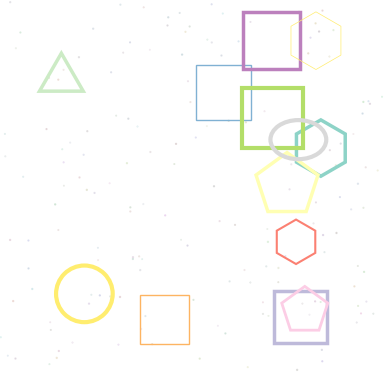[{"shape": "hexagon", "thickness": 2.5, "radius": 0.37, "center": [0.833, 0.615]}, {"shape": "pentagon", "thickness": 2.5, "radius": 0.42, "center": [0.746, 0.519]}, {"shape": "square", "thickness": 2.5, "radius": 0.34, "center": [0.781, 0.177]}, {"shape": "hexagon", "thickness": 1.5, "radius": 0.29, "center": [0.769, 0.372]}, {"shape": "square", "thickness": 1, "radius": 0.36, "center": [0.58, 0.76]}, {"shape": "square", "thickness": 1, "radius": 0.32, "center": [0.428, 0.17]}, {"shape": "square", "thickness": 3, "radius": 0.39, "center": [0.707, 0.693]}, {"shape": "pentagon", "thickness": 2, "radius": 0.31, "center": [0.792, 0.193]}, {"shape": "oval", "thickness": 3, "radius": 0.36, "center": [0.775, 0.637]}, {"shape": "square", "thickness": 2.5, "radius": 0.37, "center": [0.706, 0.895]}, {"shape": "triangle", "thickness": 2.5, "radius": 0.33, "center": [0.159, 0.796]}, {"shape": "circle", "thickness": 3, "radius": 0.37, "center": [0.219, 0.237]}, {"shape": "hexagon", "thickness": 0.5, "radius": 0.37, "center": [0.821, 0.894]}]